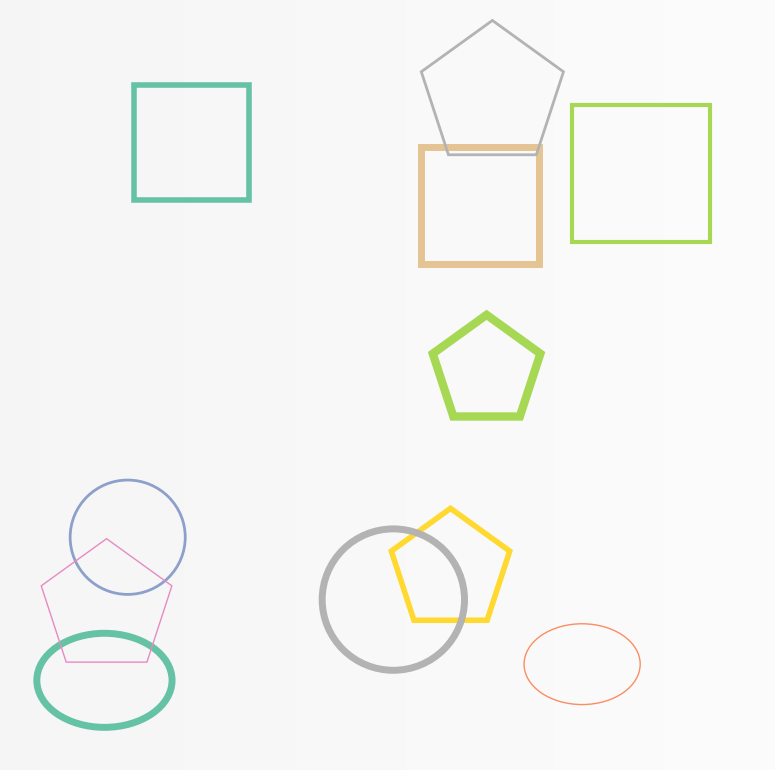[{"shape": "oval", "thickness": 2.5, "radius": 0.44, "center": [0.135, 0.116]}, {"shape": "square", "thickness": 2, "radius": 0.37, "center": [0.247, 0.815]}, {"shape": "oval", "thickness": 0.5, "radius": 0.37, "center": [0.751, 0.137]}, {"shape": "circle", "thickness": 1, "radius": 0.37, "center": [0.165, 0.302]}, {"shape": "pentagon", "thickness": 0.5, "radius": 0.44, "center": [0.138, 0.212]}, {"shape": "pentagon", "thickness": 3, "radius": 0.36, "center": [0.628, 0.518]}, {"shape": "square", "thickness": 1.5, "radius": 0.44, "center": [0.827, 0.775]}, {"shape": "pentagon", "thickness": 2, "radius": 0.4, "center": [0.581, 0.259]}, {"shape": "square", "thickness": 2.5, "radius": 0.38, "center": [0.619, 0.733]}, {"shape": "circle", "thickness": 2.5, "radius": 0.46, "center": [0.508, 0.221]}, {"shape": "pentagon", "thickness": 1, "radius": 0.48, "center": [0.635, 0.877]}]